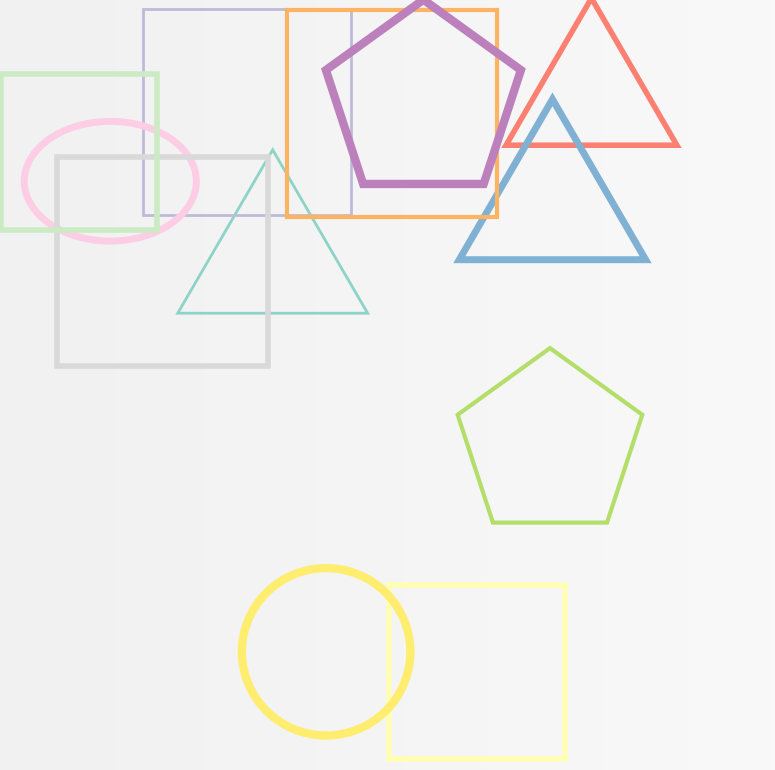[{"shape": "triangle", "thickness": 1, "radius": 0.71, "center": [0.352, 0.664]}, {"shape": "square", "thickness": 2, "radius": 0.57, "center": [0.615, 0.127]}, {"shape": "square", "thickness": 1, "radius": 0.67, "center": [0.319, 0.854]}, {"shape": "triangle", "thickness": 2, "radius": 0.64, "center": [0.763, 0.875]}, {"shape": "triangle", "thickness": 2.5, "radius": 0.69, "center": [0.713, 0.732]}, {"shape": "square", "thickness": 1.5, "radius": 0.67, "center": [0.506, 0.852]}, {"shape": "pentagon", "thickness": 1.5, "radius": 0.63, "center": [0.71, 0.423]}, {"shape": "oval", "thickness": 2.5, "radius": 0.56, "center": [0.142, 0.765]}, {"shape": "square", "thickness": 2, "radius": 0.68, "center": [0.21, 0.66]}, {"shape": "pentagon", "thickness": 3, "radius": 0.66, "center": [0.546, 0.868]}, {"shape": "square", "thickness": 2, "radius": 0.5, "center": [0.102, 0.802]}, {"shape": "circle", "thickness": 3, "radius": 0.54, "center": [0.421, 0.154]}]